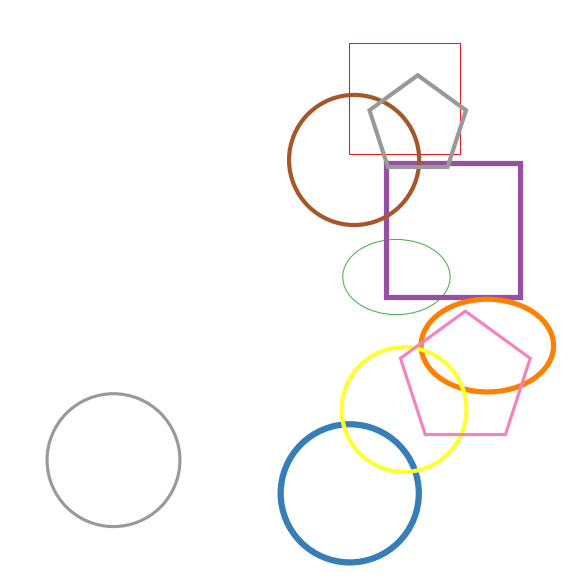[{"shape": "square", "thickness": 0.5, "radius": 0.48, "center": [0.701, 0.828]}, {"shape": "circle", "thickness": 3, "radius": 0.6, "center": [0.606, 0.145]}, {"shape": "oval", "thickness": 0.5, "radius": 0.46, "center": [0.686, 0.519]}, {"shape": "square", "thickness": 2.5, "radius": 0.58, "center": [0.785, 0.6]}, {"shape": "oval", "thickness": 2.5, "radius": 0.57, "center": [0.844, 0.401]}, {"shape": "circle", "thickness": 2, "radius": 0.54, "center": [0.7, 0.29]}, {"shape": "circle", "thickness": 2, "radius": 0.56, "center": [0.613, 0.722]}, {"shape": "pentagon", "thickness": 1.5, "radius": 0.59, "center": [0.806, 0.342]}, {"shape": "circle", "thickness": 1.5, "radius": 0.58, "center": [0.197, 0.202]}, {"shape": "pentagon", "thickness": 2, "radius": 0.44, "center": [0.723, 0.781]}]